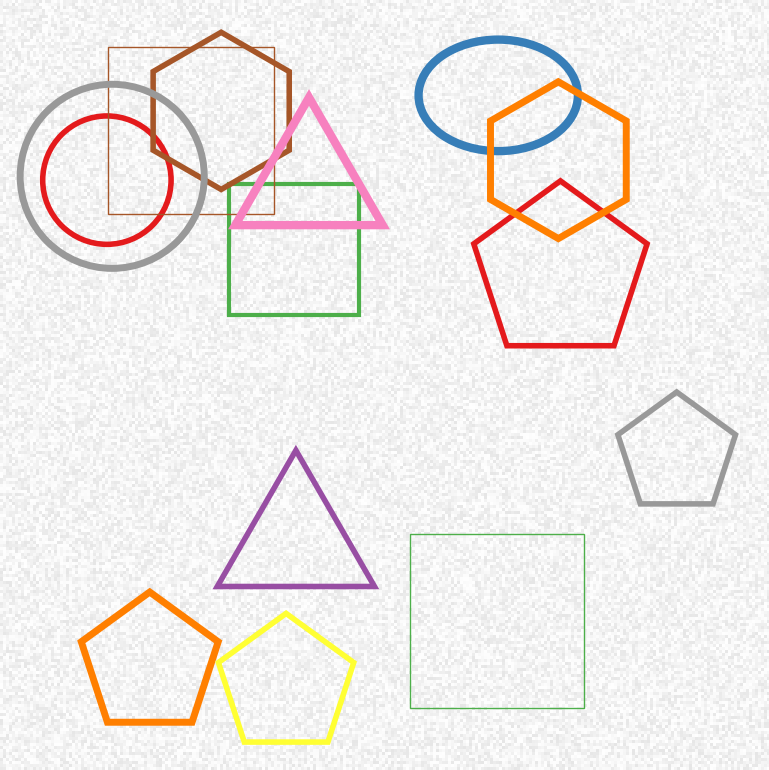[{"shape": "circle", "thickness": 2, "radius": 0.42, "center": [0.139, 0.766]}, {"shape": "pentagon", "thickness": 2, "radius": 0.59, "center": [0.728, 0.647]}, {"shape": "oval", "thickness": 3, "radius": 0.52, "center": [0.647, 0.876]}, {"shape": "square", "thickness": 1.5, "radius": 0.42, "center": [0.382, 0.676]}, {"shape": "square", "thickness": 0.5, "radius": 0.57, "center": [0.646, 0.194]}, {"shape": "triangle", "thickness": 2, "radius": 0.59, "center": [0.384, 0.297]}, {"shape": "hexagon", "thickness": 2.5, "radius": 0.51, "center": [0.725, 0.792]}, {"shape": "pentagon", "thickness": 2.5, "radius": 0.47, "center": [0.194, 0.138]}, {"shape": "pentagon", "thickness": 2, "radius": 0.46, "center": [0.372, 0.111]}, {"shape": "hexagon", "thickness": 2, "radius": 0.51, "center": [0.287, 0.856]}, {"shape": "square", "thickness": 0.5, "radius": 0.54, "center": [0.248, 0.831]}, {"shape": "triangle", "thickness": 3, "radius": 0.55, "center": [0.401, 0.763]}, {"shape": "pentagon", "thickness": 2, "radius": 0.4, "center": [0.879, 0.411]}, {"shape": "circle", "thickness": 2.5, "radius": 0.6, "center": [0.146, 0.771]}]